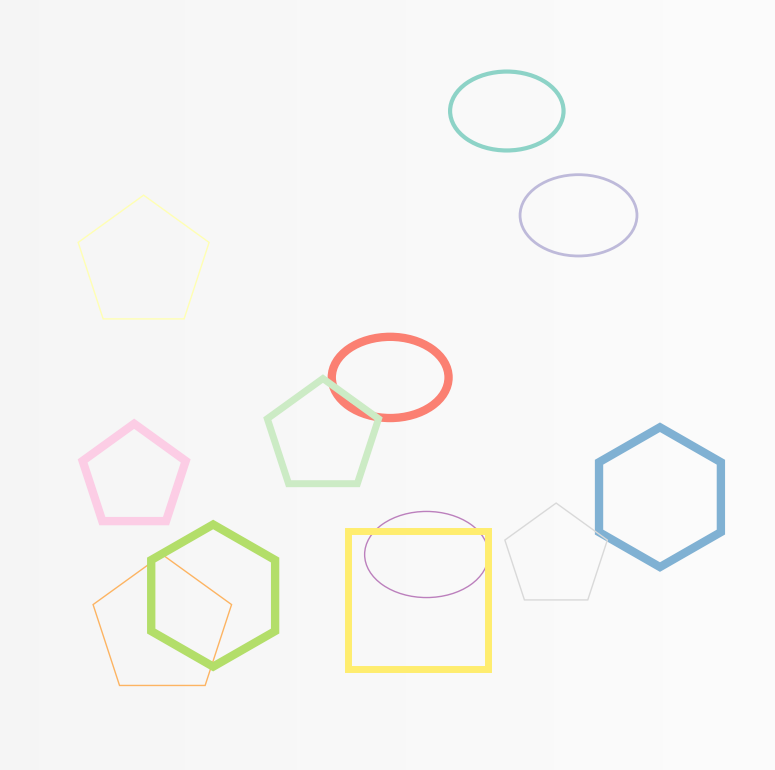[{"shape": "oval", "thickness": 1.5, "radius": 0.37, "center": [0.654, 0.856]}, {"shape": "pentagon", "thickness": 0.5, "radius": 0.44, "center": [0.185, 0.658]}, {"shape": "oval", "thickness": 1, "radius": 0.38, "center": [0.746, 0.72]}, {"shape": "oval", "thickness": 3, "radius": 0.38, "center": [0.503, 0.51]}, {"shape": "hexagon", "thickness": 3, "radius": 0.45, "center": [0.852, 0.354]}, {"shape": "pentagon", "thickness": 0.5, "radius": 0.47, "center": [0.209, 0.186]}, {"shape": "hexagon", "thickness": 3, "radius": 0.46, "center": [0.275, 0.227]}, {"shape": "pentagon", "thickness": 3, "radius": 0.35, "center": [0.173, 0.38]}, {"shape": "pentagon", "thickness": 0.5, "radius": 0.35, "center": [0.718, 0.277]}, {"shape": "oval", "thickness": 0.5, "radius": 0.4, "center": [0.55, 0.28]}, {"shape": "pentagon", "thickness": 2.5, "radius": 0.38, "center": [0.417, 0.433]}, {"shape": "square", "thickness": 2.5, "radius": 0.45, "center": [0.54, 0.221]}]